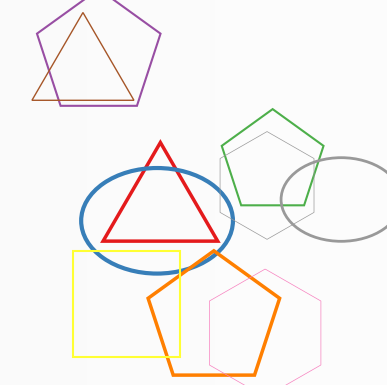[{"shape": "triangle", "thickness": 2.5, "radius": 0.85, "center": [0.414, 0.459]}, {"shape": "oval", "thickness": 3, "radius": 0.98, "center": [0.405, 0.426]}, {"shape": "pentagon", "thickness": 1.5, "radius": 0.69, "center": [0.704, 0.578]}, {"shape": "pentagon", "thickness": 1.5, "radius": 0.84, "center": [0.255, 0.861]}, {"shape": "pentagon", "thickness": 2.5, "radius": 0.89, "center": [0.552, 0.17]}, {"shape": "square", "thickness": 1.5, "radius": 0.69, "center": [0.326, 0.211]}, {"shape": "triangle", "thickness": 1, "radius": 0.76, "center": [0.214, 0.815]}, {"shape": "hexagon", "thickness": 0.5, "radius": 0.83, "center": [0.684, 0.135]}, {"shape": "hexagon", "thickness": 0.5, "radius": 0.7, "center": [0.689, 0.518]}, {"shape": "oval", "thickness": 2, "radius": 0.78, "center": [0.881, 0.482]}]